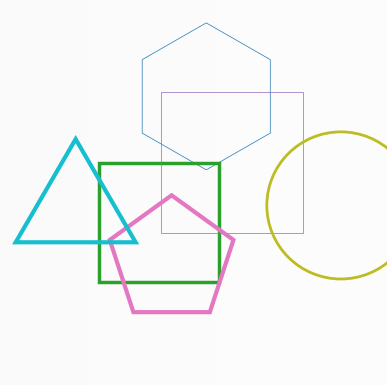[{"shape": "hexagon", "thickness": 0.5, "radius": 0.95, "center": [0.532, 0.75]}, {"shape": "square", "thickness": 2.5, "radius": 0.77, "center": [0.411, 0.423]}, {"shape": "square", "thickness": 0.5, "radius": 0.91, "center": [0.599, 0.578]}, {"shape": "pentagon", "thickness": 3, "radius": 0.84, "center": [0.443, 0.325]}, {"shape": "circle", "thickness": 2, "radius": 0.96, "center": [0.88, 0.466]}, {"shape": "triangle", "thickness": 3, "radius": 0.89, "center": [0.195, 0.46]}]